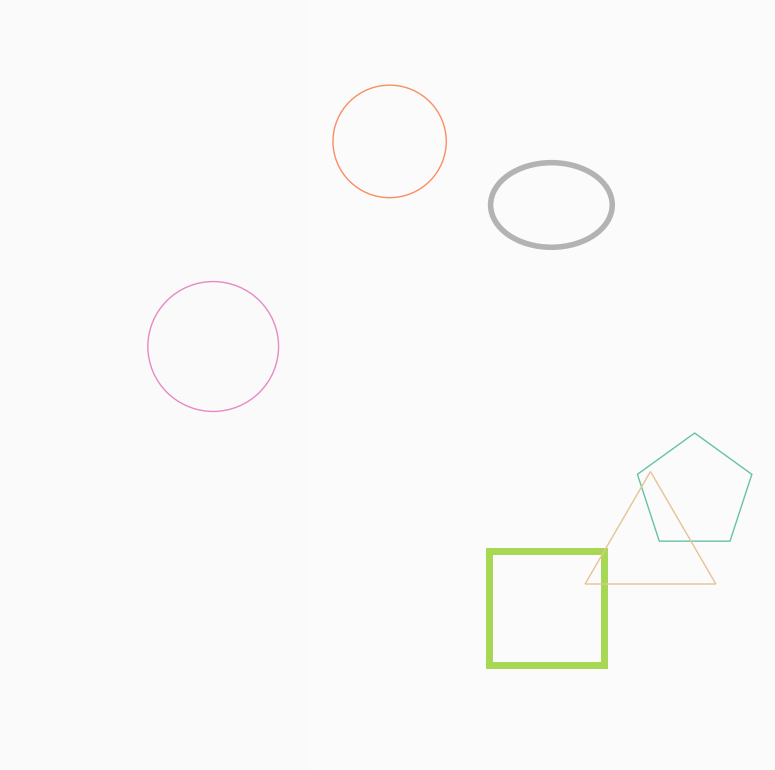[{"shape": "pentagon", "thickness": 0.5, "radius": 0.39, "center": [0.896, 0.36]}, {"shape": "circle", "thickness": 0.5, "radius": 0.37, "center": [0.503, 0.816]}, {"shape": "circle", "thickness": 0.5, "radius": 0.42, "center": [0.275, 0.55]}, {"shape": "square", "thickness": 2.5, "radius": 0.37, "center": [0.705, 0.21]}, {"shape": "triangle", "thickness": 0.5, "radius": 0.49, "center": [0.839, 0.29]}, {"shape": "oval", "thickness": 2, "radius": 0.39, "center": [0.712, 0.734]}]